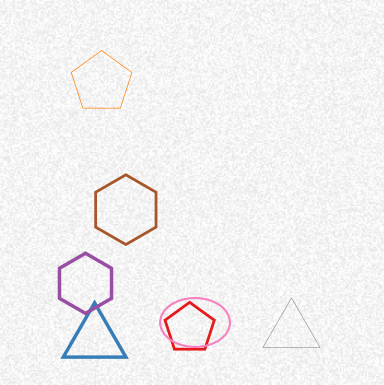[{"shape": "pentagon", "thickness": 2, "radius": 0.34, "center": [0.493, 0.147]}, {"shape": "triangle", "thickness": 2.5, "radius": 0.47, "center": [0.246, 0.119]}, {"shape": "hexagon", "thickness": 2.5, "radius": 0.39, "center": [0.222, 0.264]}, {"shape": "pentagon", "thickness": 0.5, "radius": 0.41, "center": [0.264, 0.786]}, {"shape": "hexagon", "thickness": 2, "radius": 0.45, "center": [0.327, 0.455]}, {"shape": "oval", "thickness": 1.5, "radius": 0.45, "center": [0.507, 0.162]}, {"shape": "triangle", "thickness": 0.5, "radius": 0.43, "center": [0.757, 0.14]}]